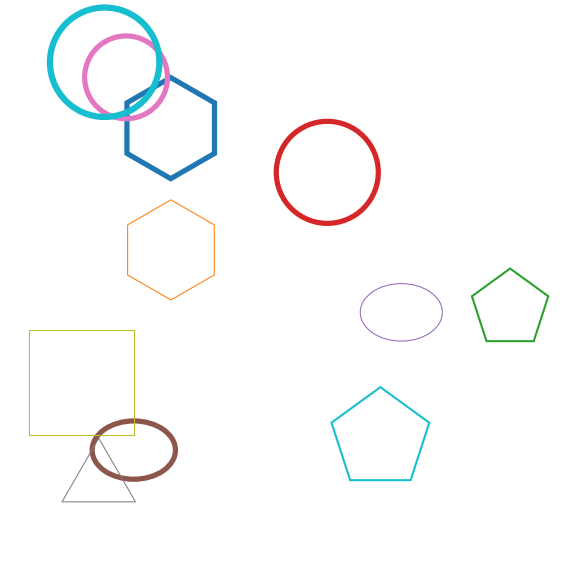[{"shape": "hexagon", "thickness": 2.5, "radius": 0.44, "center": [0.296, 0.777]}, {"shape": "hexagon", "thickness": 0.5, "radius": 0.43, "center": [0.296, 0.566]}, {"shape": "pentagon", "thickness": 1, "radius": 0.35, "center": [0.883, 0.465]}, {"shape": "circle", "thickness": 2.5, "radius": 0.44, "center": [0.567, 0.701]}, {"shape": "oval", "thickness": 0.5, "radius": 0.36, "center": [0.695, 0.458]}, {"shape": "oval", "thickness": 2.5, "radius": 0.36, "center": [0.232, 0.22]}, {"shape": "circle", "thickness": 2.5, "radius": 0.36, "center": [0.218, 0.865]}, {"shape": "triangle", "thickness": 0.5, "radius": 0.37, "center": [0.171, 0.167]}, {"shape": "square", "thickness": 0.5, "radius": 0.45, "center": [0.141, 0.336]}, {"shape": "pentagon", "thickness": 1, "radius": 0.45, "center": [0.659, 0.24]}, {"shape": "circle", "thickness": 3, "radius": 0.47, "center": [0.181, 0.891]}]